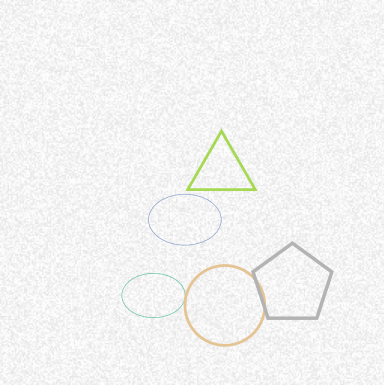[{"shape": "oval", "thickness": 0.5, "radius": 0.41, "center": [0.399, 0.232]}, {"shape": "oval", "thickness": 0.5, "radius": 0.47, "center": [0.48, 0.429]}, {"shape": "triangle", "thickness": 2, "radius": 0.51, "center": [0.575, 0.558]}, {"shape": "circle", "thickness": 2, "radius": 0.52, "center": [0.584, 0.207]}, {"shape": "pentagon", "thickness": 2.5, "radius": 0.54, "center": [0.76, 0.261]}]